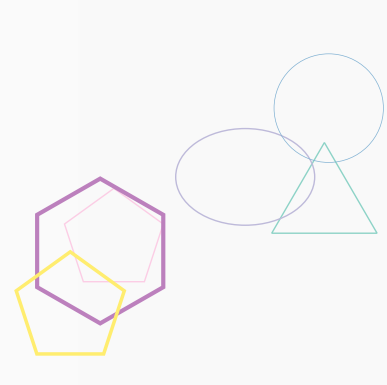[{"shape": "triangle", "thickness": 1, "radius": 0.78, "center": [0.837, 0.473]}, {"shape": "oval", "thickness": 1, "radius": 0.9, "center": [0.633, 0.541]}, {"shape": "circle", "thickness": 0.5, "radius": 0.71, "center": [0.848, 0.719]}, {"shape": "pentagon", "thickness": 1, "radius": 0.67, "center": [0.294, 0.377]}, {"shape": "hexagon", "thickness": 3, "radius": 0.94, "center": [0.259, 0.348]}, {"shape": "pentagon", "thickness": 2.5, "radius": 0.73, "center": [0.181, 0.199]}]